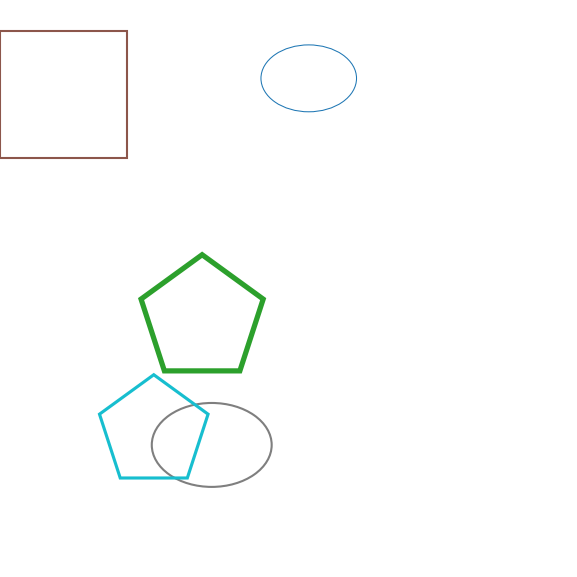[{"shape": "oval", "thickness": 0.5, "radius": 0.41, "center": [0.535, 0.863]}, {"shape": "pentagon", "thickness": 2.5, "radius": 0.56, "center": [0.35, 0.447]}, {"shape": "square", "thickness": 1, "radius": 0.55, "center": [0.11, 0.835]}, {"shape": "oval", "thickness": 1, "radius": 0.52, "center": [0.367, 0.229]}, {"shape": "pentagon", "thickness": 1.5, "radius": 0.49, "center": [0.266, 0.251]}]